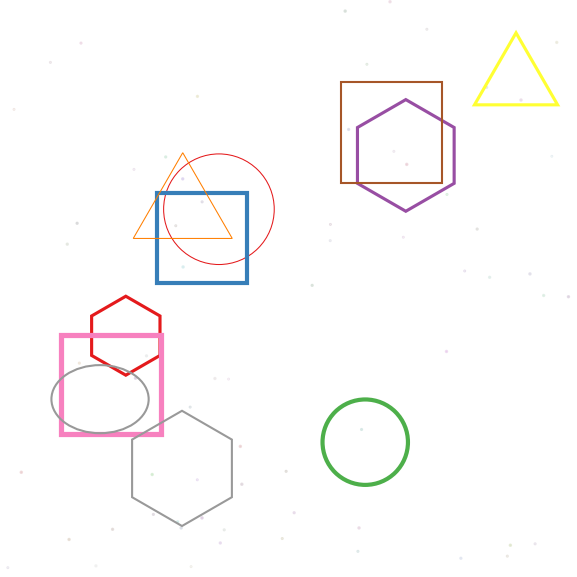[{"shape": "hexagon", "thickness": 1.5, "radius": 0.34, "center": [0.218, 0.418]}, {"shape": "circle", "thickness": 0.5, "radius": 0.48, "center": [0.379, 0.637]}, {"shape": "square", "thickness": 2, "radius": 0.39, "center": [0.349, 0.587]}, {"shape": "circle", "thickness": 2, "radius": 0.37, "center": [0.632, 0.233]}, {"shape": "hexagon", "thickness": 1.5, "radius": 0.48, "center": [0.703, 0.73]}, {"shape": "triangle", "thickness": 0.5, "radius": 0.49, "center": [0.316, 0.636]}, {"shape": "triangle", "thickness": 1.5, "radius": 0.42, "center": [0.894, 0.859]}, {"shape": "square", "thickness": 1, "radius": 0.44, "center": [0.678, 0.769]}, {"shape": "square", "thickness": 2.5, "radius": 0.43, "center": [0.192, 0.333]}, {"shape": "hexagon", "thickness": 1, "radius": 0.5, "center": [0.315, 0.188]}, {"shape": "oval", "thickness": 1, "radius": 0.42, "center": [0.173, 0.308]}]